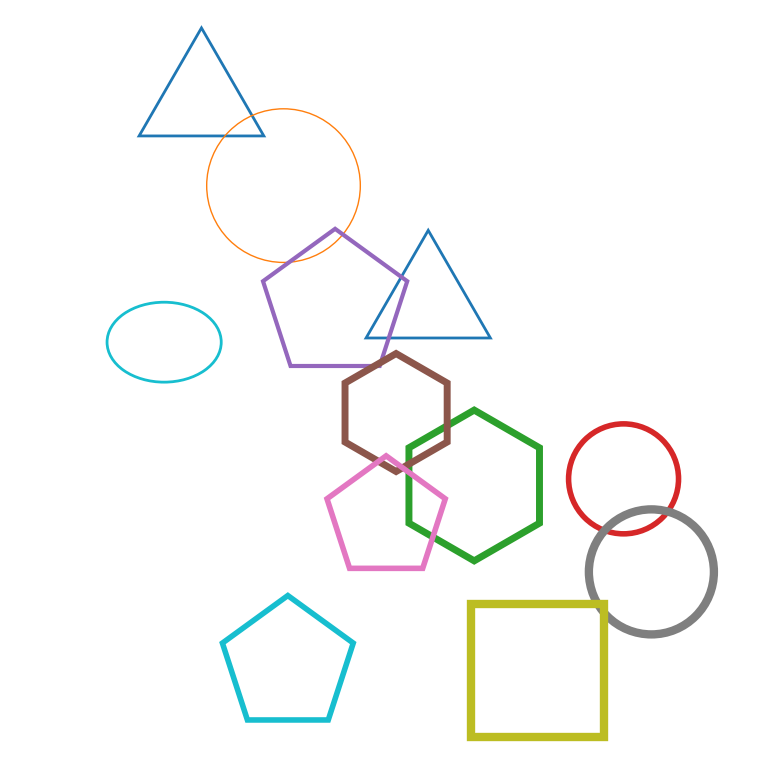[{"shape": "triangle", "thickness": 1, "radius": 0.47, "center": [0.262, 0.87]}, {"shape": "triangle", "thickness": 1, "radius": 0.47, "center": [0.556, 0.608]}, {"shape": "circle", "thickness": 0.5, "radius": 0.5, "center": [0.368, 0.759]}, {"shape": "hexagon", "thickness": 2.5, "radius": 0.49, "center": [0.616, 0.37]}, {"shape": "circle", "thickness": 2, "radius": 0.36, "center": [0.81, 0.378]}, {"shape": "pentagon", "thickness": 1.5, "radius": 0.49, "center": [0.435, 0.604]}, {"shape": "hexagon", "thickness": 2.5, "radius": 0.38, "center": [0.514, 0.464]}, {"shape": "pentagon", "thickness": 2, "radius": 0.4, "center": [0.501, 0.327]}, {"shape": "circle", "thickness": 3, "radius": 0.41, "center": [0.846, 0.257]}, {"shape": "square", "thickness": 3, "radius": 0.43, "center": [0.698, 0.129]}, {"shape": "pentagon", "thickness": 2, "radius": 0.45, "center": [0.374, 0.137]}, {"shape": "oval", "thickness": 1, "radius": 0.37, "center": [0.213, 0.556]}]